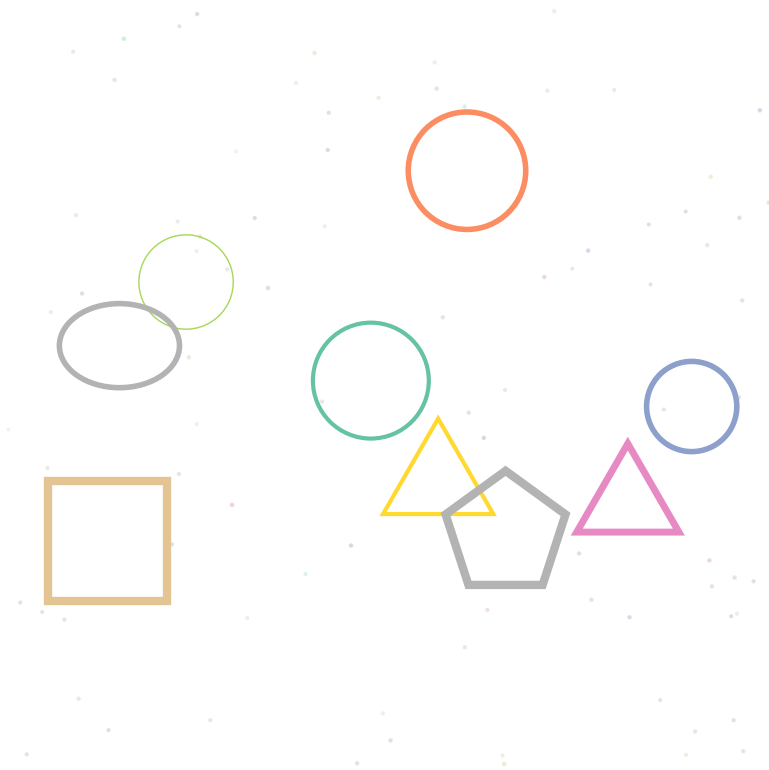[{"shape": "circle", "thickness": 1.5, "radius": 0.38, "center": [0.482, 0.506]}, {"shape": "circle", "thickness": 2, "radius": 0.38, "center": [0.606, 0.778]}, {"shape": "circle", "thickness": 2, "radius": 0.29, "center": [0.898, 0.472]}, {"shape": "triangle", "thickness": 2.5, "radius": 0.38, "center": [0.815, 0.347]}, {"shape": "circle", "thickness": 0.5, "radius": 0.31, "center": [0.242, 0.634]}, {"shape": "triangle", "thickness": 1.5, "radius": 0.41, "center": [0.569, 0.374]}, {"shape": "square", "thickness": 3, "radius": 0.39, "center": [0.14, 0.297]}, {"shape": "pentagon", "thickness": 3, "radius": 0.41, "center": [0.657, 0.307]}, {"shape": "oval", "thickness": 2, "radius": 0.39, "center": [0.155, 0.551]}]